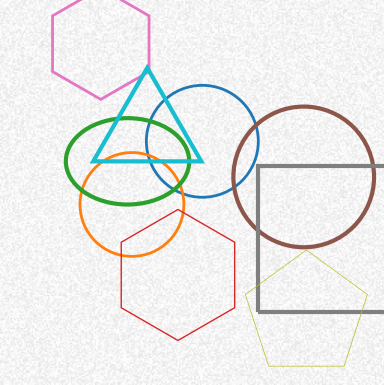[{"shape": "circle", "thickness": 2, "radius": 0.73, "center": [0.526, 0.633]}, {"shape": "circle", "thickness": 2, "radius": 0.67, "center": [0.343, 0.469]}, {"shape": "oval", "thickness": 3, "radius": 0.8, "center": [0.331, 0.581]}, {"shape": "hexagon", "thickness": 1, "radius": 0.85, "center": [0.462, 0.286]}, {"shape": "circle", "thickness": 3, "radius": 0.91, "center": [0.789, 0.54]}, {"shape": "hexagon", "thickness": 2, "radius": 0.72, "center": [0.262, 0.887]}, {"shape": "square", "thickness": 3, "radius": 0.95, "center": [0.859, 0.38]}, {"shape": "pentagon", "thickness": 0.5, "radius": 0.83, "center": [0.796, 0.184]}, {"shape": "triangle", "thickness": 3, "radius": 0.81, "center": [0.383, 0.662]}]